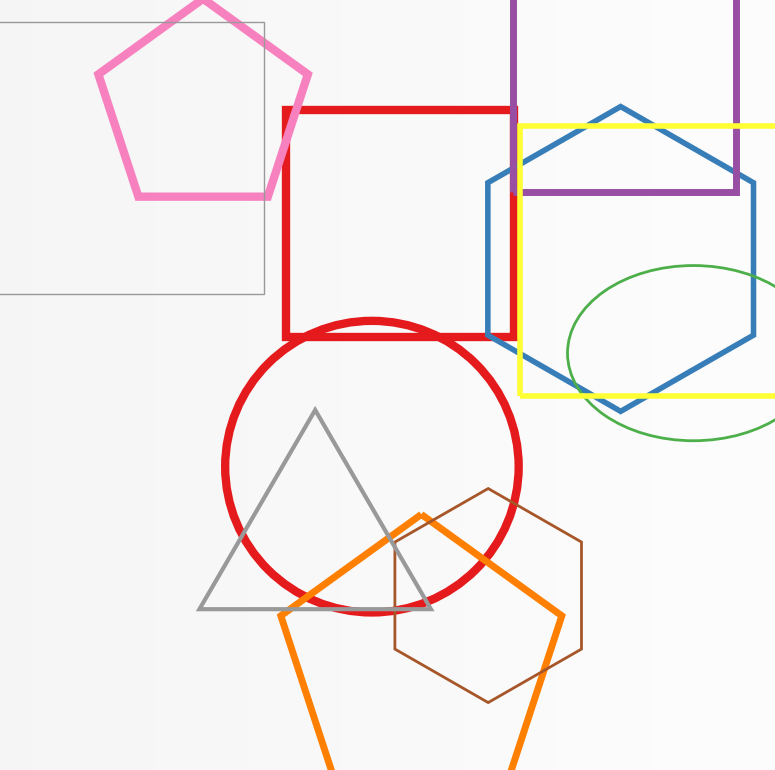[{"shape": "circle", "thickness": 3, "radius": 0.95, "center": [0.48, 0.394]}, {"shape": "square", "thickness": 3, "radius": 0.74, "center": [0.516, 0.71]}, {"shape": "hexagon", "thickness": 2, "radius": 0.99, "center": [0.801, 0.664]}, {"shape": "oval", "thickness": 1, "radius": 0.81, "center": [0.895, 0.541]}, {"shape": "square", "thickness": 2.5, "radius": 0.72, "center": [0.806, 0.894]}, {"shape": "pentagon", "thickness": 2.5, "radius": 0.95, "center": [0.544, 0.141]}, {"shape": "square", "thickness": 2, "radius": 0.88, "center": [0.846, 0.661]}, {"shape": "hexagon", "thickness": 1, "radius": 0.69, "center": [0.63, 0.227]}, {"shape": "pentagon", "thickness": 3, "radius": 0.71, "center": [0.262, 0.86]}, {"shape": "square", "thickness": 0.5, "radius": 0.88, "center": [0.165, 0.795]}, {"shape": "triangle", "thickness": 1.5, "radius": 0.86, "center": [0.407, 0.295]}]